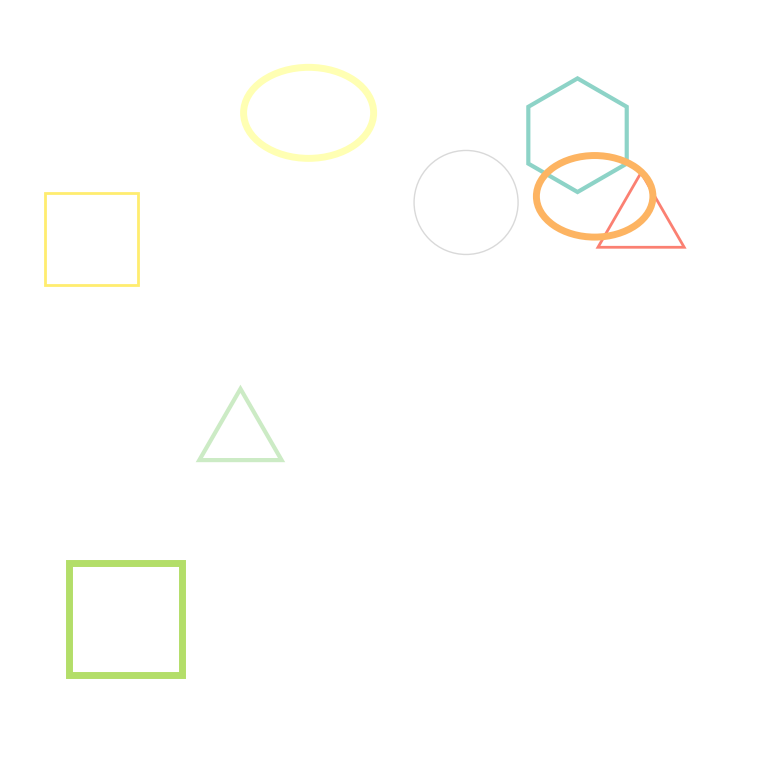[{"shape": "hexagon", "thickness": 1.5, "radius": 0.37, "center": [0.75, 0.824]}, {"shape": "oval", "thickness": 2.5, "radius": 0.42, "center": [0.401, 0.853]}, {"shape": "triangle", "thickness": 1, "radius": 0.32, "center": [0.833, 0.711]}, {"shape": "oval", "thickness": 2.5, "radius": 0.38, "center": [0.772, 0.745]}, {"shape": "square", "thickness": 2.5, "radius": 0.36, "center": [0.163, 0.196]}, {"shape": "circle", "thickness": 0.5, "radius": 0.34, "center": [0.605, 0.737]}, {"shape": "triangle", "thickness": 1.5, "radius": 0.31, "center": [0.312, 0.433]}, {"shape": "square", "thickness": 1, "radius": 0.3, "center": [0.119, 0.69]}]